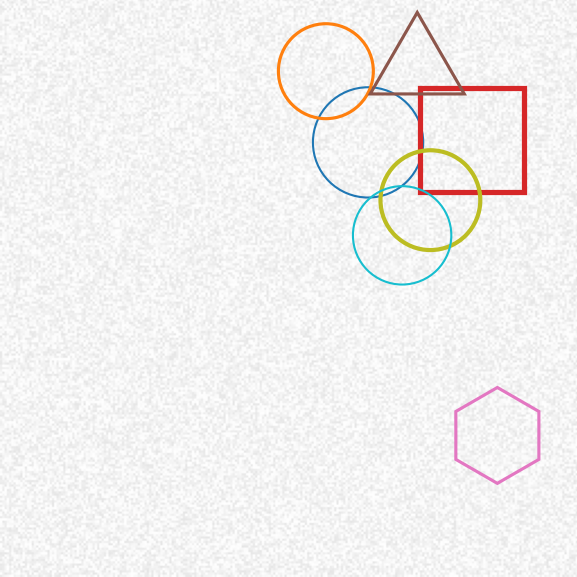[{"shape": "circle", "thickness": 1, "radius": 0.48, "center": [0.637, 0.753]}, {"shape": "circle", "thickness": 1.5, "radius": 0.41, "center": [0.564, 0.876]}, {"shape": "square", "thickness": 2.5, "radius": 0.45, "center": [0.817, 0.756]}, {"shape": "triangle", "thickness": 1.5, "radius": 0.47, "center": [0.723, 0.884]}, {"shape": "hexagon", "thickness": 1.5, "radius": 0.42, "center": [0.861, 0.245]}, {"shape": "circle", "thickness": 2, "radius": 0.43, "center": [0.745, 0.653]}, {"shape": "circle", "thickness": 1, "radius": 0.43, "center": [0.696, 0.592]}]